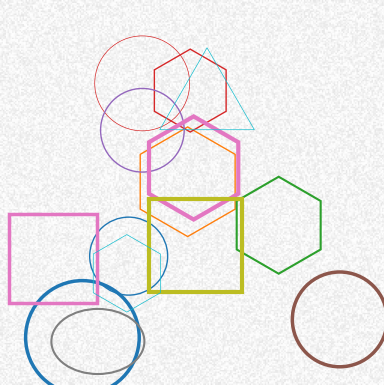[{"shape": "circle", "thickness": 2.5, "radius": 0.74, "center": [0.214, 0.124]}, {"shape": "circle", "thickness": 1, "radius": 0.51, "center": [0.334, 0.335]}, {"shape": "hexagon", "thickness": 1, "radius": 0.71, "center": [0.487, 0.528]}, {"shape": "hexagon", "thickness": 1.5, "radius": 0.63, "center": [0.724, 0.415]}, {"shape": "circle", "thickness": 0.5, "radius": 0.62, "center": [0.369, 0.784]}, {"shape": "hexagon", "thickness": 1, "radius": 0.54, "center": [0.494, 0.765]}, {"shape": "circle", "thickness": 1, "radius": 0.54, "center": [0.37, 0.662]}, {"shape": "circle", "thickness": 2.5, "radius": 0.62, "center": [0.882, 0.17]}, {"shape": "square", "thickness": 2.5, "radius": 0.58, "center": [0.138, 0.329]}, {"shape": "hexagon", "thickness": 3, "radius": 0.67, "center": [0.503, 0.564]}, {"shape": "oval", "thickness": 1.5, "radius": 0.6, "center": [0.254, 0.113]}, {"shape": "square", "thickness": 3, "radius": 0.6, "center": [0.507, 0.362]}, {"shape": "triangle", "thickness": 0.5, "radius": 0.71, "center": [0.538, 0.734]}, {"shape": "hexagon", "thickness": 0.5, "radius": 0.5, "center": [0.329, 0.29]}]